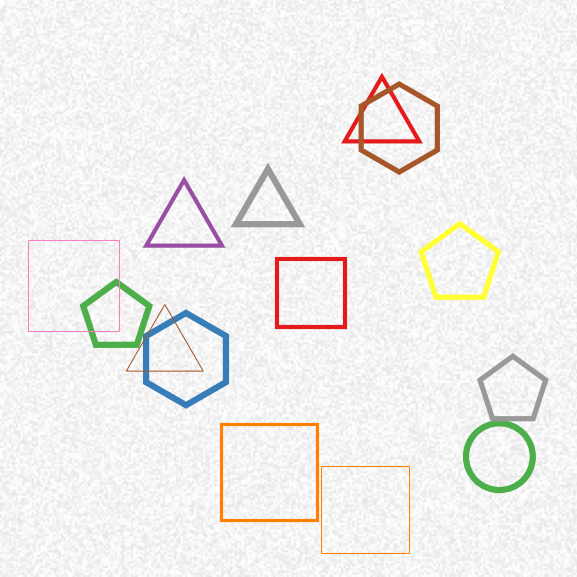[{"shape": "square", "thickness": 2, "radius": 0.29, "center": [0.538, 0.492]}, {"shape": "triangle", "thickness": 2, "radius": 0.37, "center": [0.661, 0.792]}, {"shape": "hexagon", "thickness": 3, "radius": 0.4, "center": [0.322, 0.377]}, {"shape": "pentagon", "thickness": 3, "radius": 0.3, "center": [0.201, 0.451]}, {"shape": "circle", "thickness": 3, "radius": 0.29, "center": [0.865, 0.208]}, {"shape": "triangle", "thickness": 2, "radius": 0.38, "center": [0.319, 0.612]}, {"shape": "square", "thickness": 0.5, "radius": 0.38, "center": [0.633, 0.117]}, {"shape": "square", "thickness": 1.5, "radius": 0.41, "center": [0.466, 0.182]}, {"shape": "pentagon", "thickness": 2.5, "radius": 0.35, "center": [0.796, 0.541]}, {"shape": "hexagon", "thickness": 2.5, "radius": 0.38, "center": [0.691, 0.777]}, {"shape": "triangle", "thickness": 0.5, "radius": 0.38, "center": [0.285, 0.395]}, {"shape": "square", "thickness": 0.5, "radius": 0.39, "center": [0.127, 0.505]}, {"shape": "pentagon", "thickness": 2.5, "radius": 0.3, "center": [0.888, 0.322]}, {"shape": "triangle", "thickness": 3, "radius": 0.32, "center": [0.464, 0.643]}]